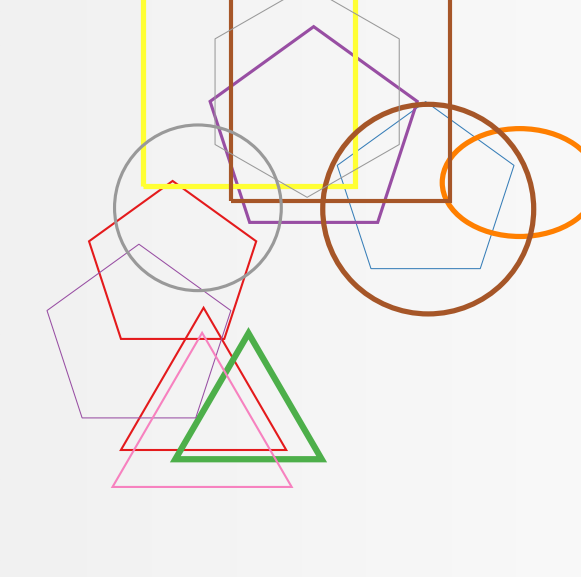[{"shape": "pentagon", "thickness": 1, "radius": 0.76, "center": [0.297, 0.535]}, {"shape": "triangle", "thickness": 1, "radius": 0.82, "center": [0.35, 0.302]}, {"shape": "pentagon", "thickness": 0.5, "radius": 0.8, "center": [0.732, 0.663]}, {"shape": "triangle", "thickness": 3, "radius": 0.73, "center": [0.428, 0.277]}, {"shape": "pentagon", "thickness": 1.5, "radius": 0.94, "center": [0.54, 0.766]}, {"shape": "pentagon", "thickness": 0.5, "radius": 0.83, "center": [0.239, 0.41]}, {"shape": "oval", "thickness": 2.5, "radius": 0.67, "center": [0.894, 0.683]}, {"shape": "square", "thickness": 2.5, "radius": 0.91, "center": [0.428, 0.859]}, {"shape": "square", "thickness": 2, "radius": 0.94, "center": [0.586, 0.839]}, {"shape": "circle", "thickness": 2.5, "radius": 0.91, "center": [0.737, 0.637]}, {"shape": "triangle", "thickness": 1, "radius": 0.89, "center": [0.348, 0.245]}, {"shape": "hexagon", "thickness": 0.5, "radius": 0.91, "center": [0.528, 0.84]}, {"shape": "circle", "thickness": 1.5, "radius": 0.72, "center": [0.34, 0.639]}]